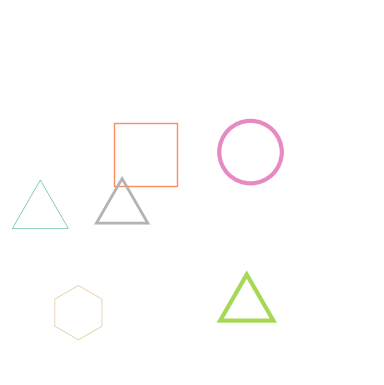[{"shape": "triangle", "thickness": 0.5, "radius": 0.42, "center": [0.105, 0.448]}, {"shape": "square", "thickness": 1, "radius": 0.41, "center": [0.377, 0.598]}, {"shape": "circle", "thickness": 3, "radius": 0.41, "center": [0.651, 0.605]}, {"shape": "triangle", "thickness": 3, "radius": 0.4, "center": [0.641, 0.207]}, {"shape": "hexagon", "thickness": 0.5, "radius": 0.35, "center": [0.204, 0.188]}, {"shape": "triangle", "thickness": 2, "radius": 0.39, "center": [0.317, 0.459]}]